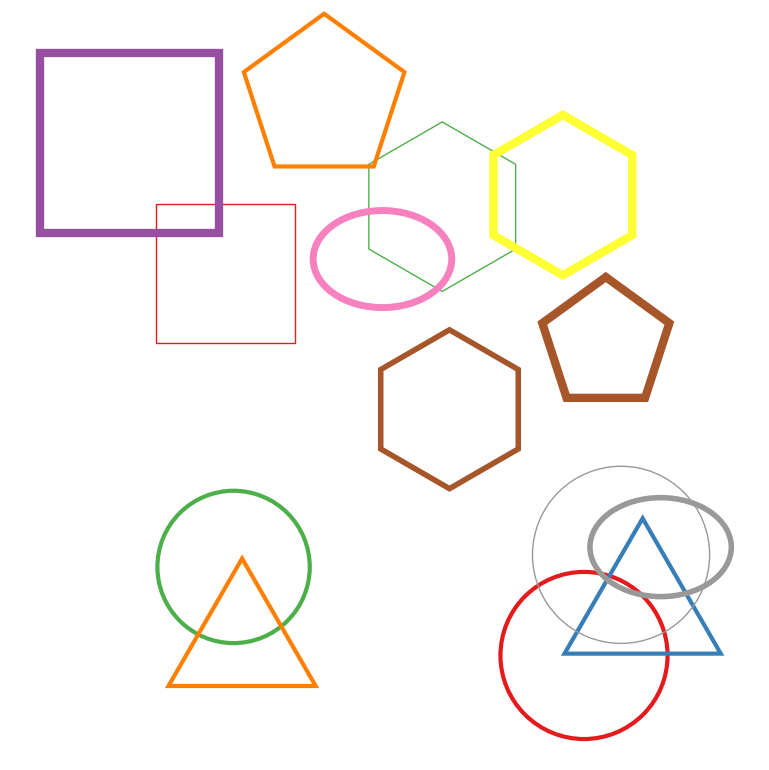[{"shape": "circle", "thickness": 1.5, "radius": 0.54, "center": [0.758, 0.149]}, {"shape": "square", "thickness": 0.5, "radius": 0.45, "center": [0.293, 0.644]}, {"shape": "triangle", "thickness": 1.5, "radius": 0.59, "center": [0.835, 0.21]}, {"shape": "circle", "thickness": 1.5, "radius": 0.49, "center": [0.303, 0.264]}, {"shape": "hexagon", "thickness": 0.5, "radius": 0.55, "center": [0.574, 0.732]}, {"shape": "square", "thickness": 3, "radius": 0.58, "center": [0.168, 0.815]}, {"shape": "pentagon", "thickness": 1.5, "radius": 0.55, "center": [0.421, 0.873]}, {"shape": "triangle", "thickness": 1.5, "radius": 0.55, "center": [0.314, 0.164]}, {"shape": "hexagon", "thickness": 3, "radius": 0.52, "center": [0.731, 0.747]}, {"shape": "pentagon", "thickness": 3, "radius": 0.43, "center": [0.787, 0.553]}, {"shape": "hexagon", "thickness": 2, "radius": 0.52, "center": [0.584, 0.469]}, {"shape": "oval", "thickness": 2.5, "radius": 0.45, "center": [0.497, 0.664]}, {"shape": "circle", "thickness": 0.5, "radius": 0.58, "center": [0.807, 0.279]}, {"shape": "oval", "thickness": 2, "radius": 0.46, "center": [0.858, 0.289]}]